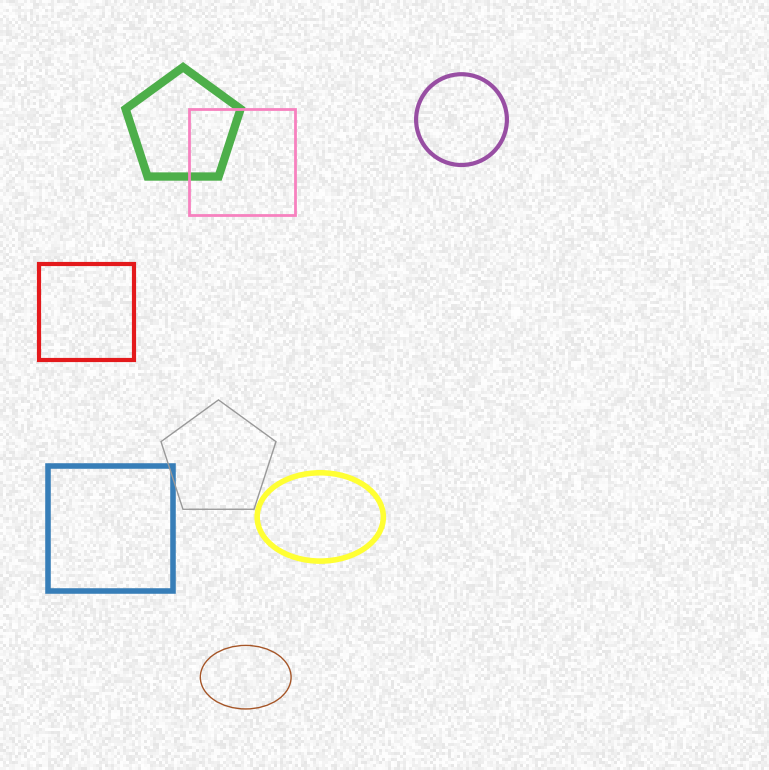[{"shape": "square", "thickness": 1.5, "radius": 0.31, "center": [0.113, 0.595]}, {"shape": "square", "thickness": 2, "radius": 0.41, "center": [0.143, 0.313]}, {"shape": "pentagon", "thickness": 3, "radius": 0.39, "center": [0.238, 0.834]}, {"shape": "circle", "thickness": 1.5, "radius": 0.29, "center": [0.599, 0.845]}, {"shape": "oval", "thickness": 2, "radius": 0.41, "center": [0.416, 0.329]}, {"shape": "oval", "thickness": 0.5, "radius": 0.29, "center": [0.319, 0.121]}, {"shape": "square", "thickness": 1, "radius": 0.35, "center": [0.314, 0.79]}, {"shape": "pentagon", "thickness": 0.5, "radius": 0.39, "center": [0.284, 0.402]}]